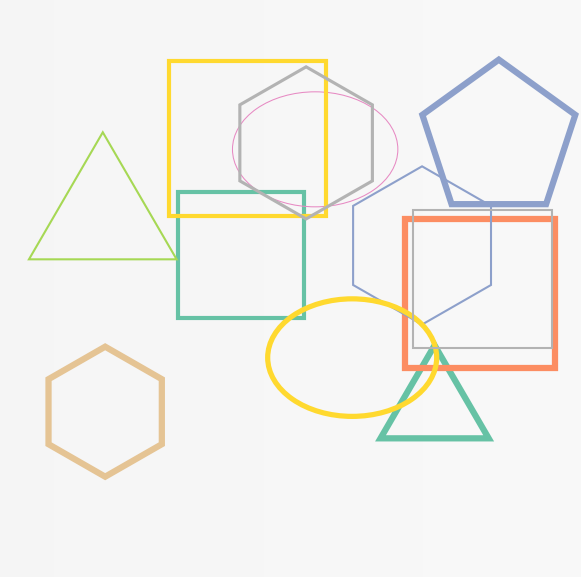[{"shape": "triangle", "thickness": 3, "radius": 0.54, "center": [0.748, 0.294]}, {"shape": "square", "thickness": 2, "radius": 0.54, "center": [0.414, 0.557]}, {"shape": "square", "thickness": 3, "radius": 0.64, "center": [0.826, 0.49]}, {"shape": "pentagon", "thickness": 3, "radius": 0.69, "center": [0.858, 0.758]}, {"shape": "hexagon", "thickness": 1, "radius": 0.68, "center": [0.726, 0.574]}, {"shape": "oval", "thickness": 0.5, "radius": 0.71, "center": [0.542, 0.741]}, {"shape": "triangle", "thickness": 1, "radius": 0.73, "center": [0.177, 0.623]}, {"shape": "square", "thickness": 2, "radius": 0.67, "center": [0.425, 0.759]}, {"shape": "oval", "thickness": 2.5, "radius": 0.73, "center": [0.606, 0.38]}, {"shape": "hexagon", "thickness": 3, "radius": 0.56, "center": [0.181, 0.286]}, {"shape": "square", "thickness": 1, "radius": 0.6, "center": [0.83, 0.517]}, {"shape": "hexagon", "thickness": 1.5, "radius": 0.66, "center": [0.527, 0.752]}]